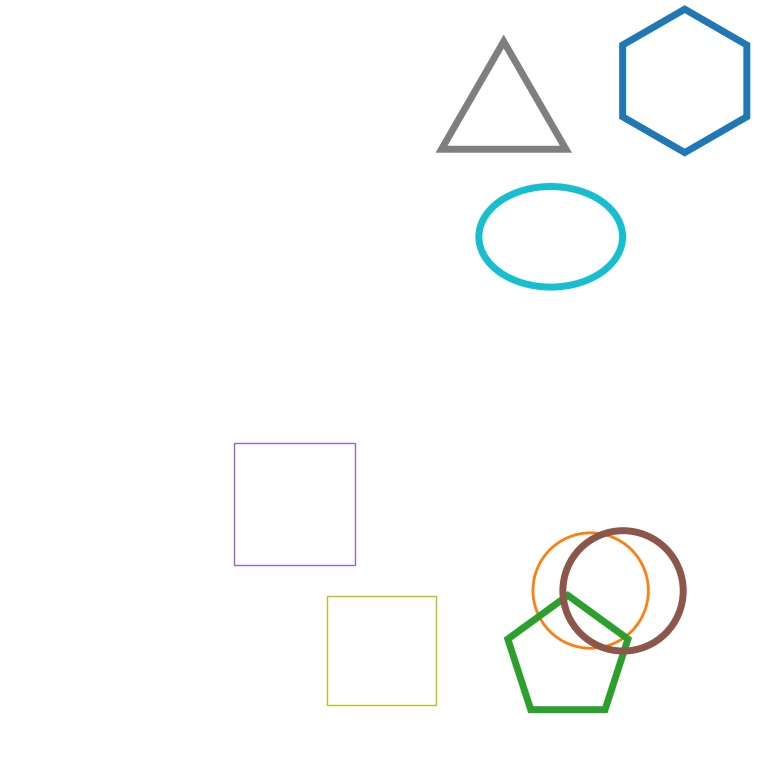[{"shape": "hexagon", "thickness": 2.5, "radius": 0.47, "center": [0.889, 0.895]}, {"shape": "circle", "thickness": 1, "radius": 0.37, "center": [0.767, 0.233]}, {"shape": "pentagon", "thickness": 2.5, "radius": 0.41, "center": [0.738, 0.145]}, {"shape": "square", "thickness": 0.5, "radius": 0.39, "center": [0.382, 0.345]}, {"shape": "circle", "thickness": 2.5, "radius": 0.39, "center": [0.809, 0.233]}, {"shape": "triangle", "thickness": 2.5, "radius": 0.47, "center": [0.654, 0.853]}, {"shape": "square", "thickness": 0.5, "radius": 0.36, "center": [0.495, 0.155]}, {"shape": "oval", "thickness": 2.5, "radius": 0.47, "center": [0.715, 0.692]}]